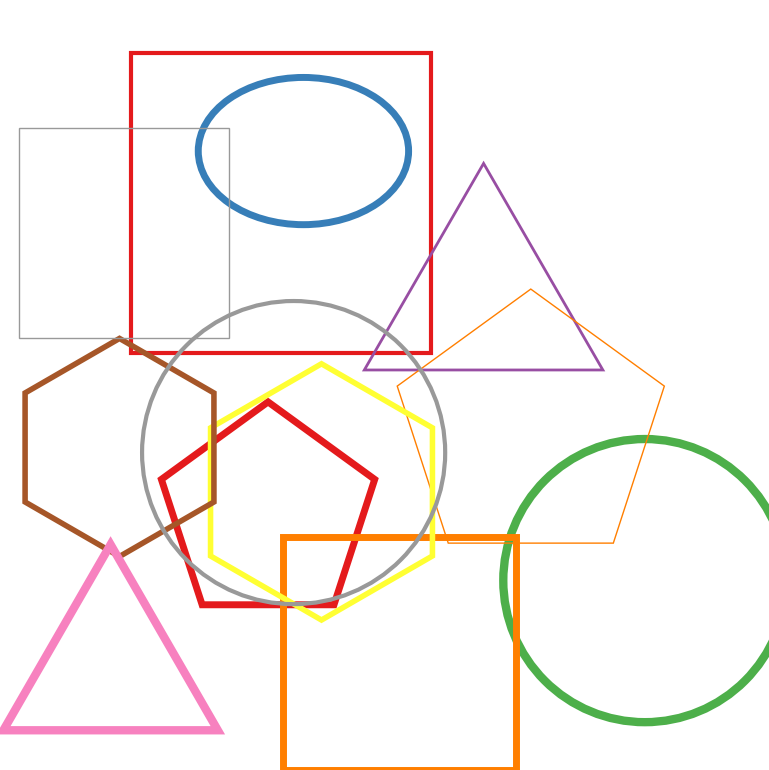[{"shape": "pentagon", "thickness": 2.5, "radius": 0.73, "center": [0.348, 0.332]}, {"shape": "square", "thickness": 1.5, "radius": 0.97, "center": [0.365, 0.736]}, {"shape": "oval", "thickness": 2.5, "radius": 0.68, "center": [0.394, 0.804]}, {"shape": "circle", "thickness": 3, "radius": 0.92, "center": [0.837, 0.246]}, {"shape": "triangle", "thickness": 1, "radius": 0.89, "center": [0.628, 0.609]}, {"shape": "square", "thickness": 2.5, "radius": 0.76, "center": [0.519, 0.152]}, {"shape": "pentagon", "thickness": 0.5, "radius": 0.91, "center": [0.689, 0.442]}, {"shape": "hexagon", "thickness": 2, "radius": 0.83, "center": [0.418, 0.361]}, {"shape": "hexagon", "thickness": 2, "radius": 0.71, "center": [0.155, 0.419]}, {"shape": "triangle", "thickness": 3, "radius": 0.8, "center": [0.144, 0.132]}, {"shape": "circle", "thickness": 1.5, "radius": 0.98, "center": [0.381, 0.412]}, {"shape": "square", "thickness": 0.5, "radius": 0.68, "center": [0.161, 0.698]}]